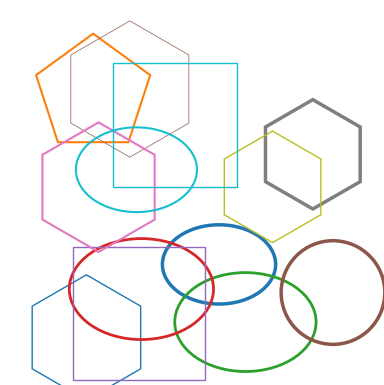[{"shape": "oval", "thickness": 2.5, "radius": 0.74, "center": [0.569, 0.313]}, {"shape": "hexagon", "thickness": 1, "radius": 0.81, "center": [0.224, 0.123]}, {"shape": "pentagon", "thickness": 1.5, "radius": 0.78, "center": [0.242, 0.757]}, {"shape": "oval", "thickness": 2, "radius": 0.92, "center": [0.637, 0.164]}, {"shape": "oval", "thickness": 2, "radius": 0.94, "center": [0.367, 0.249]}, {"shape": "square", "thickness": 1, "radius": 0.86, "center": [0.362, 0.186]}, {"shape": "circle", "thickness": 2.5, "radius": 0.67, "center": [0.865, 0.24]}, {"shape": "hexagon", "thickness": 0.5, "radius": 0.88, "center": [0.337, 0.769]}, {"shape": "hexagon", "thickness": 1.5, "radius": 0.84, "center": [0.256, 0.514]}, {"shape": "hexagon", "thickness": 2.5, "radius": 0.71, "center": [0.813, 0.599]}, {"shape": "hexagon", "thickness": 1, "radius": 0.72, "center": [0.708, 0.515]}, {"shape": "oval", "thickness": 1.5, "radius": 0.79, "center": [0.354, 0.559]}, {"shape": "square", "thickness": 1, "radius": 0.81, "center": [0.454, 0.675]}]